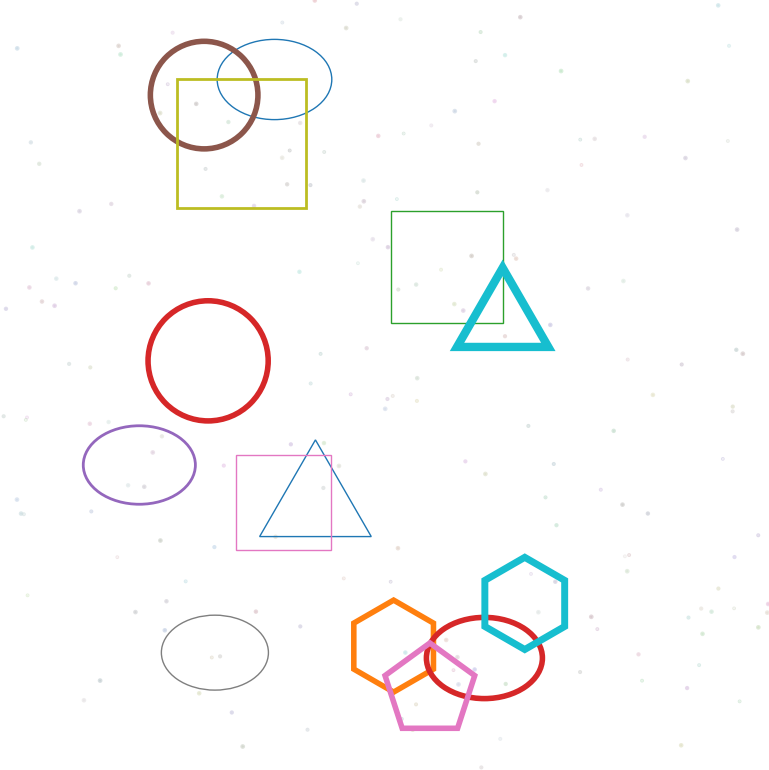[{"shape": "oval", "thickness": 0.5, "radius": 0.37, "center": [0.356, 0.897]}, {"shape": "triangle", "thickness": 0.5, "radius": 0.42, "center": [0.41, 0.345]}, {"shape": "hexagon", "thickness": 2, "radius": 0.3, "center": [0.511, 0.161]}, {"shape": "square", "thickness": 0.5, "radius": 0.36, "center": [0.581, 0.653]}, {"shape": "oval", "thickness": 2, "radius": 0.38, "center": [0.629, 0.145]}, {"shape": "circle", "thickness": 2, "radius": 0.39, "center": [0.27, 0.531]}, {"shape": "oval", "thickness": 1, "radius": 0.36, "center": [0.181, 0.396]}, {"shape": "circle", "thickness": 2, "radius": 0.35, "center": [0.265, 0.877]}, {"shape": "pentagon", "thickness": 2, "radius": 0.31, "center": [0.558, 0.104]}, {"shape": "square", "thickness": 0.5, "radius": 0.31, "center": [0.368, 0.348]}, {"shape": "oval", "thickness": 0.5, "radius": 0.35, "center": [0.279, 0.152]}, {"shape": "square", "thickness": 1, "radius": 0.42, "center": [0.314, 0.813]}, {"shape": "triangle", "thickness": 3, "radius": 0.34, "center": [0.653, 0.584]}, {"shape": "hexagon", "thickness": 2.5, "radius": 0.3, "center": [0.682, 0.216]}]